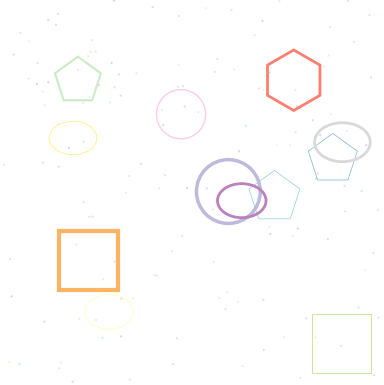[{"shape": "pentagon", "thickness": 0.5, "radius": 0.35, "center": [0.713, 0.488]}, {"shape": "oval", "thickness": 0.5, "radius": 0.32, "center": [0.283, 0.19]}, {"shape": "circle", "thickness": 2.5, "radius": 0.41, "center": [0.593, 0.502]}, {"shape": "hexagon", "thickness": 2, "radius": 0.39, "center": [0.763, 0.792]}, {"shape": "pentagon", "thickness": 0.5, "radius": 0.33, "center": [0.864, 0.587]}, {"shape": "square", "thickness": 3, "radius": 0.38, "center": [0.229, 0.324]}, {"shape": "square", "thickness": 0.5, "radius": 0.38, "center": [0.888, 0.108]}, {"shape": "circle", "thickness": 1, "radius": 0.32, "center": [0.47, 0.703]}, {"shape": "oval", "thickness": 2, "radius": 0.36, "center": [0.889, 0.631]}, {"shape": "oval", "thickness": 2, "radius": 0.32, "center": [0.628, 0.479]}, {"shape": "pentagon", "thickness": 1.5, "radius": 0.31, "center": [0.202, 0.79]}, {"shape": "oval", "thickness": 0.5, "radius": 0.31, "center": [0.189, 0.642]}]